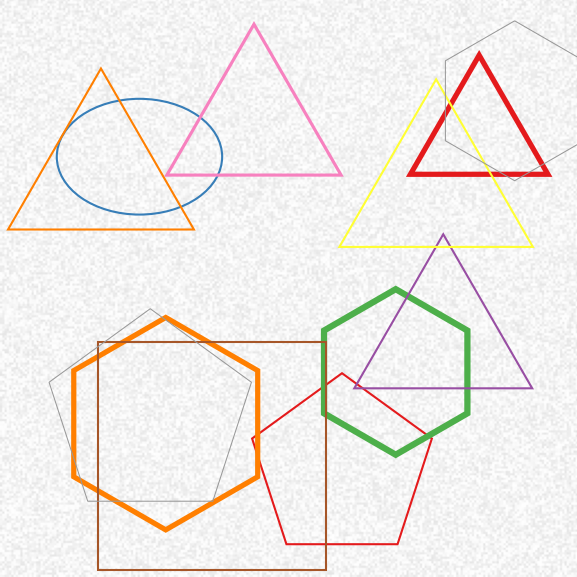[{"shape": "pentagon", "thickness": 1, "radius": 0.82, "center": [0.592, 0.189]}, {"shape": "triangle", "thickness": 2.5, "radius": 0.69, "center": [0.83, 0.766]}, {"shape": "oval", "thickness": 1, "radius": 0.72, "center": [0.242, 0.728]}, {"shape": "hexagon", "thickness": 3, "radius": 0.72, "center": [0.685, 0.355]}, {"shape": "triangle", "thickness": 1, "radius": 0.89, "center": [0.768, 0.416]}, {"shape": "hexagon", "thickness": 2.5, "radius": 0.92, "center": [0.287, 0.266]}, {"shape": "triangle", "thickness": 1, "radius": 0.93, "center": [0.175, 0.695]}, {"shape": "triangle", "thickness": 1, "radius": 0.97, "center": [0.755, 0.668]}, {"shape": "square", "thickness": 1, "radius": 0.99, "center": [0.367, 0.21]}, {"shape": "triangle", "thickness": 1.5, "radius": 0.87, "center": [0.44, 0.783]}, {"shape": "pentagon", "thickness": 0.5, "radius": 0.92, "center": [0.26, 0.28]}, {"shape": "hexagon", "thickness": 0.5, "radius": 0.69, "center": [0.891, 0.825]}]